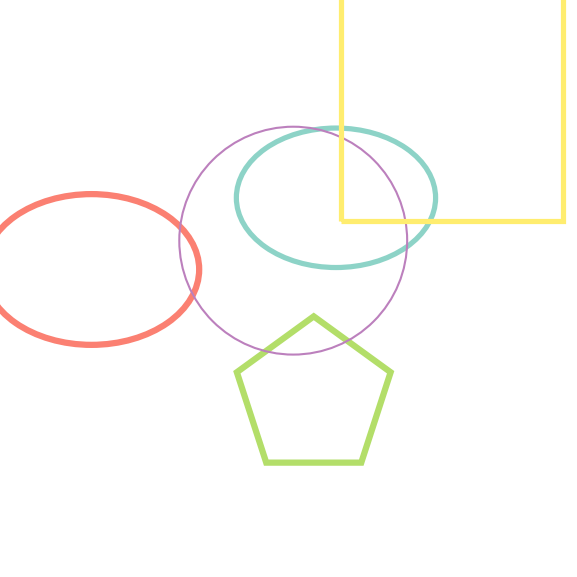[{"shape": "oval", "thickness": 2.5, "radius": 0.86, "center": [0.582, 0.657]}, {"shape": "oval", "thickness": 3, "radius": 0.93, "center": [0.158, 0.532]}, {"shape": "pentagon", "thickness": 3, "radius": 0.7, "center": [0.543, 0.311]}, {"shape": "circle", "thickness": 1, "radius": 0.99, "center": [0.508, 0.582]}, {"shape": "square", "thickness": 2.5, "radius": 0.96, "center": [0.782, 0.809]}]